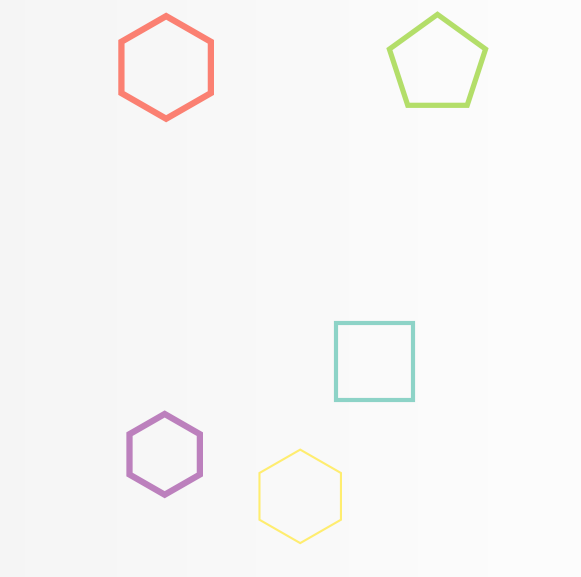[{"shape": "square", "thickness": 2, "radius": 0.33, "center": [0.644, 0.373]}, {"shape": "hexagon", "thickness": 3, "radius": 0.44, "center": [0.286, 0.882]}, {"shape": "pentagon", "thickness": 2.5, "radius": 0.43, "center": [0.753, 0.887]}, {"shape": "hexagon", "thickness": 3, "radius": 0.35, "center": [0.283, 0.212]}, {"shape": "hexagon", "thickness": 1, "radius": 0.4, "center": [0.516, 0.14]}]